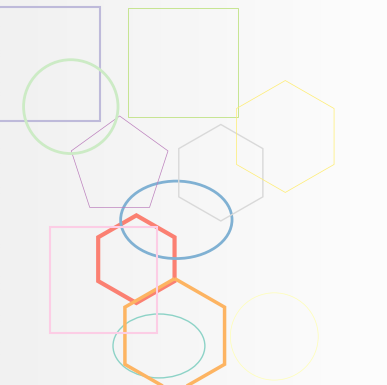[{"shape": "oval", "thickness": 1, "radius": 0.59, "center": [0.41, 0.101]}, {"shape": "circle", "thickness": 0.5, "radius": 0.57, "center": [0.708, 0.126]}, {"shape": "square", "thickness": 1.5, "radius": 0.74, "center": [0.109, 0.833]}, {"shape": "hexagon", "thickness": 3, "radius": 0.57, "center": [0.352, 0.327]}, {"shape": "oval", "thickness": 2, "radius": 0.72, "center": [0.455, 0.429]}, {"shape": "hexagon", "thickness": 2.5, "radius": 0.74, "center": [0.451, 0.128]}, {"shape": "square", "thickness": 0.5, "radius": 0.71, "center": [0.473, 0.838]}, {"shape": "square", "thickness": 1.5, "radius": 0.69, "center": [0.267, 0.273]}, {"shape": "hexagon", "thickness": 1, "radius": 0.63, "center": [0.57, 0.551]}, {"shape": "pentagon", "thickness": 0.5, "radius": 0.66, "center": [0.309, 0.567]}, {"shape": "circle", "thickness": 2, "radius": 0.61, "center": [0.183, 0.723]}, {"shape": "hexagon", "thickness": 0.5, "radius": 0.73, "center": [0.736, 0.645]}]